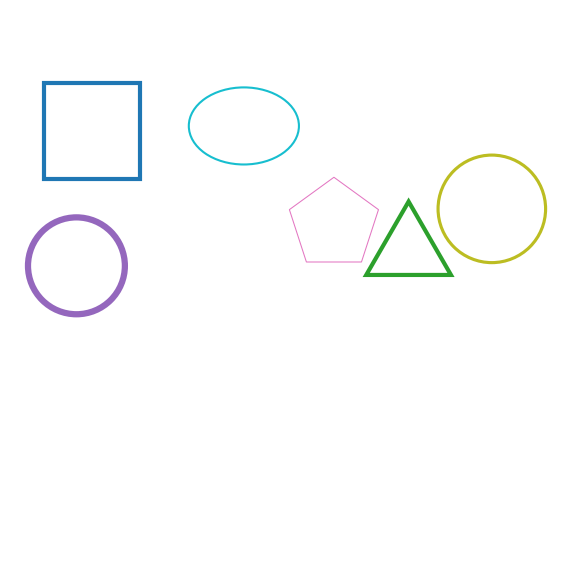[{"shape": "square", "thickness": 2, "radius": 0.42, "center": [0.159, 0.772]}, {"shape": "triangle", "thickness": 2, "radius": 0.42, "center": [0.708, 0.565]}, {"shape": "circle", "thickness": 3, "radius": 0.42, "center": [0.132, 0.539]}, {"shape": "pentagon", "thickness": 0.5, "radius": 0.41, "center": [0.578, 0.611]}, {"shape": "circle", "thickness": 1.5, "radius": 0.47, "center": [0.852, 0.637]}, {"shape": "oval", "thickness": 1, "radius": 0.48, "center": [0.422, 0.781]}]